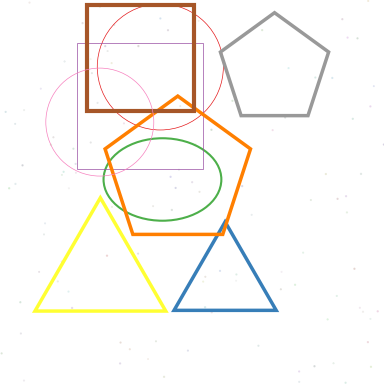[{"shape": "circle", "thickness": 0.5, "radius": 0.82, "center": [0.416, 0.826]}, {"shape": "triangle", "thickness": 2.5, "radius": 0.77, "center": [0.585, 0.27]}, {"shape": "oval", "thickness": 1.5, "radius": 0.76, "center": [0.422, 0.534]}, {"shape": "square", "thickness": 0.5, "radius": 0.82, "center": [0.364, 0.724]}, {"shape": "pentagon", "thickness": 2.5, "radius": 0.99, "center": [0.462, 0.552]}, {"shape": "triangle", "thickness": 2.5, "radius": 0.98, "center": [0.261, 0.29]}, {"shape": "square", "thickness": 3, "radius": 0.69, "center": [0.365, 0.849]}, {"shape": "circle", "thickness": 0.5, "radius": 0.7, "center": [0.259, 0.683]}, {"shape": "pentagon", "thickness": 2.5, "radius": 0.74, "center": [0.713, 0.819]}]